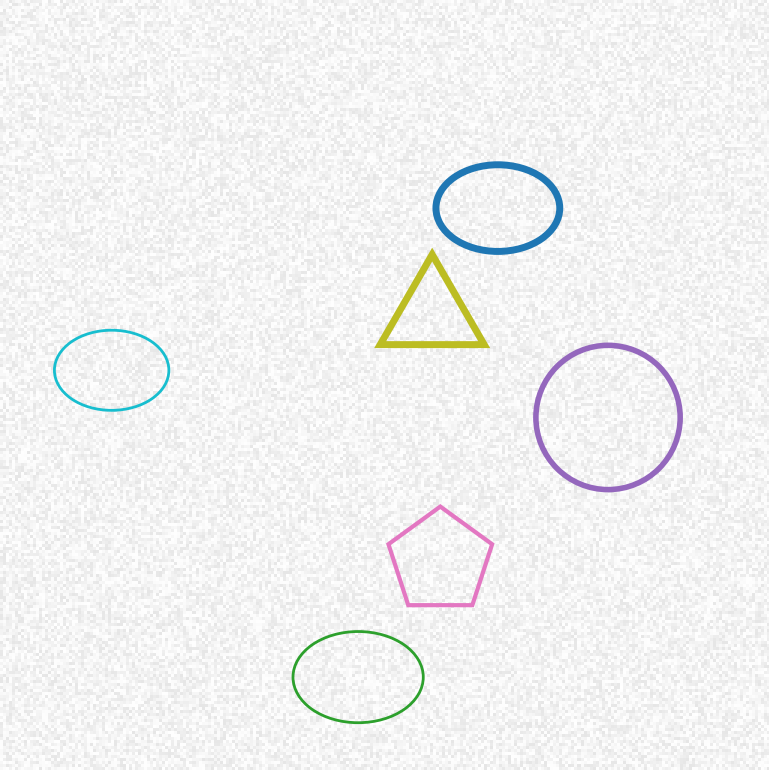[{"shape": "oval", "thickness": 2.5, "radius": 0.4, "center": [0.647, 0.73]}, {"shape": "oval", "thickness": 1, "radius": 0.42, "center": [0.465, 0.121]}, {"shape": "circle", "thickness": 2, "radius": 0.47, "center": [0.79, 0.458]}, {"shape": "pentagon", "thickness": 1.5, "radius": 0.35, "center": [0.572, 0.271]}, {"shape": "triangle", "thickness": 2.5, "radius": 0.39, "center": [0.561, 0.591]}, {"shape": "oval", "thickness": 1, "radius": 0.37, "center": [0.145, 0.519]}]